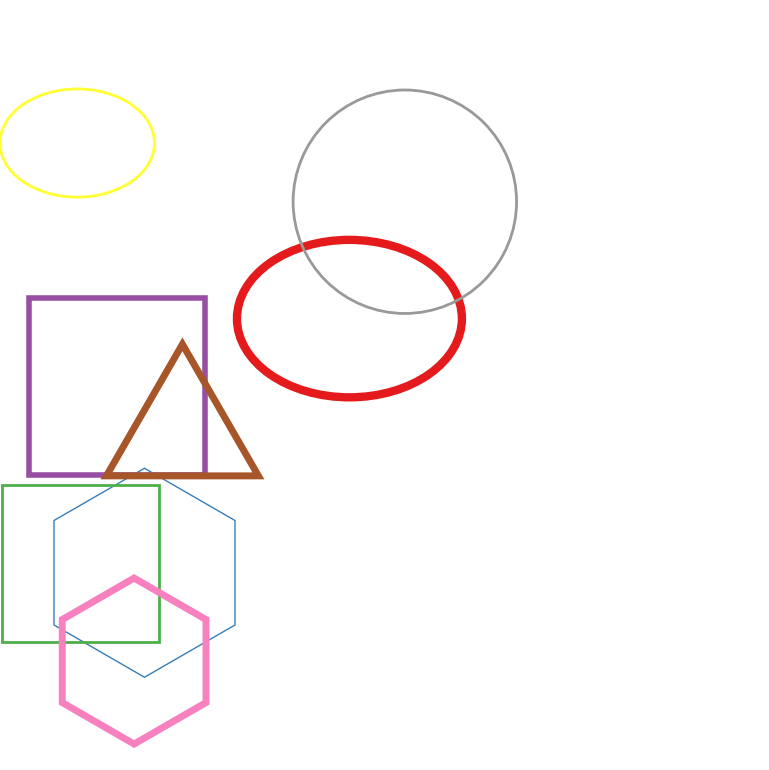[{"shape": "oval", "thickness": 3, "radius": 0.73, "center": [0.454, 0.586]}, {"shape": "hexagon", "thickness": 0.5, "radius": 0.68, "center": [0.188, 0.256]}, {"shape": "square", "thickness": 1, "radius": 0.51, "center": [0.104, 0.268]}, {"shape": "square", "thickness": 2, "radius": 0.57, "center": [0.152, 0.498]}, {"shape": "oval", "thickness": 1, "radius": 0.5, "center": [0.1, 0.814]}, {"shape": "triangle", "thickness": 2.5, "radius": 0.57, "center": [0.237, 0.439]}, {"shape": "hexagon", "thickness": 2.5, "radius": 0.54, "center": [0.174, 0.141]}, {"shape": "circle", "thickness": 1, "radius": 0.73, "center": [0.526, 0.738]}]